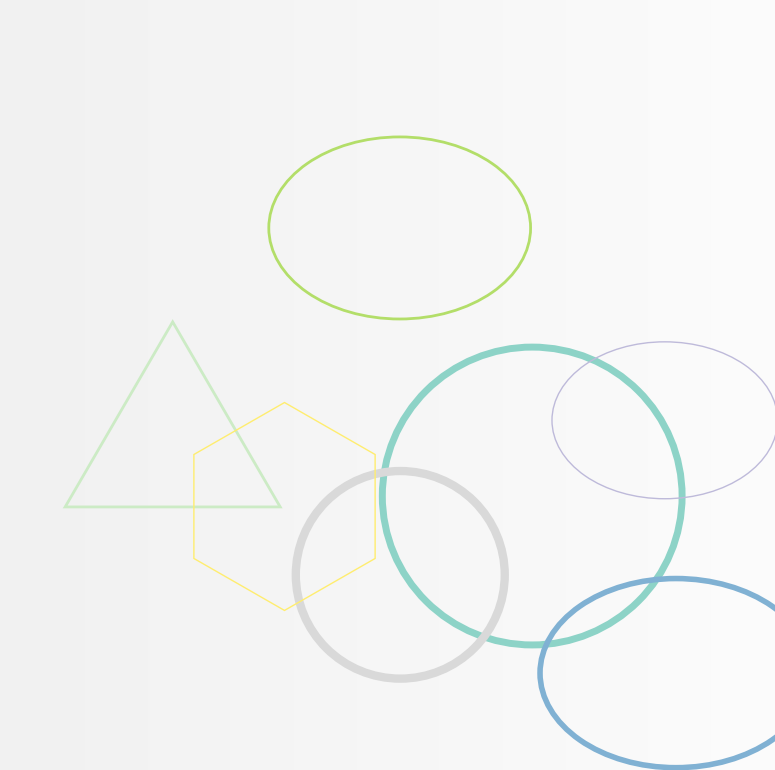[{"shape": "circle", "thickness": 2.5, "radius": 0.97, "center": [0.687, 0.356]}, {"shape": "oval", "thickness": 0.5, "radius": 0.73, "center": [0.858, 0.454]}, {"shape": "oval", "thickness": 2, "radius": 0.88, "center": [0.872, 0.126]}, {"shape": "oval", "thickness": 1, "radius": 0.84, "center": [0.516, 0.704]}, {"shape": "circle", "thickness": 3, "radius": 0.67, "center": [0.516, 0.253]}, {"shape": "triangle", "thickness": 1, "radius": 0.8, "center": [0.223, 0.422]}, {"shape": "hexagon", "thickness": 0.5, "radius": 0.68, "center": [0.367, 0.342]}]